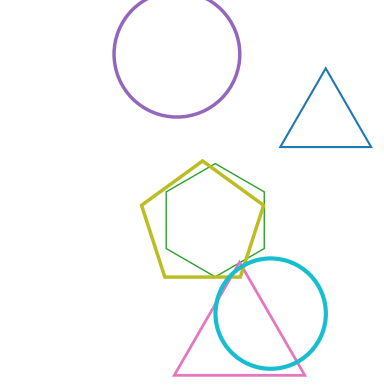[{"shape": "triangle", "thickness": 1.5, "radius": 0.68, "center": [0.846, 0.686]}, {"shape": "hexagon", "thickness": 1, "radius": 0.74, "center": [0.559, 0.428]}, {"shape": "circle", "thickness": 2.5, "radius": 0.82, "center": [0.46, 0.859]}, {"shape": "triangle", "thickness": 2, "radius": 0.98, "center": [0.622, 0.123]}, {"shape": "pentagon", "thickness": 2.5, "radius": 0.83, "center": [0.526, 0.415]}, {"shape": "circle", "thickness": 3, "radius": 0.72, "center": [0.703, 0.185]}]